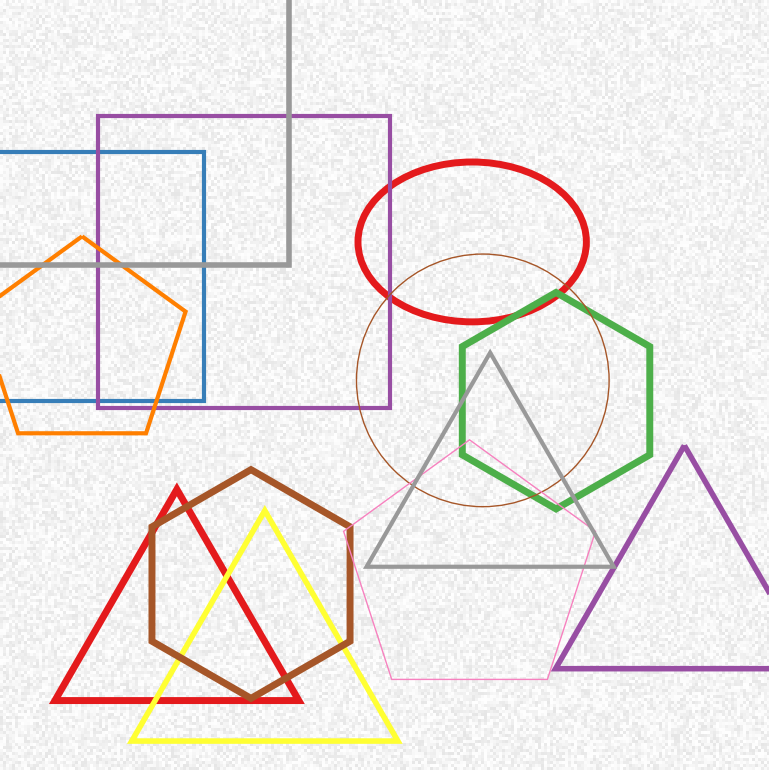[{"shape": "oval", "thickness": 2.5, "radius": 0.74, "center": [0.613, 0.686]}, {"shape": "triangle", "thickness": 2.5, "radius": 0.91, "center": [0.23, 0.182]}, {"shape": "square", "thickness": 1.5, "radius": 0.81, "center": [0.103, 0.641]}, {"shape": "hexagon", "thickness": 2.5, "radius": 0.7, "center": [0.722, 0.48]}, {"shape": "triangle", "thickness": 2, "radius": 0.97, "center": [0.889, 0.228]}, {"shape": "square", "thickness": 1.5, "radius": 0.95, "center": [0.317, 0.659]}, {"shape": "pentagon", "thickness": 1.5, "radius": 0.71, "center": [0.107, 0.552]}, {"shape": "triangle", "thickness": 2, "radius": 1.0, "center": [0.344, 0.137]}, {"shape": "hexagon", "thickness": 2.5, "radius": 0.74, "center": [0.326, 0.242]}, {"shape": "circle", "thickness": 0.5, "radius": 0.82, "center": [0.627, 0.506]}, {"shape": "pentagon", "thickness": 0.5, "radius": 0.86, "center": [0.61, 0.257]}, {"shape": "triangle", "thickness": 1.5, "radius": 0.93, "center": [0.637, 0.357]}, {"shape": "square", "thickness": 2, "radius": 0.98, "center": [0.18, 0.851]}]